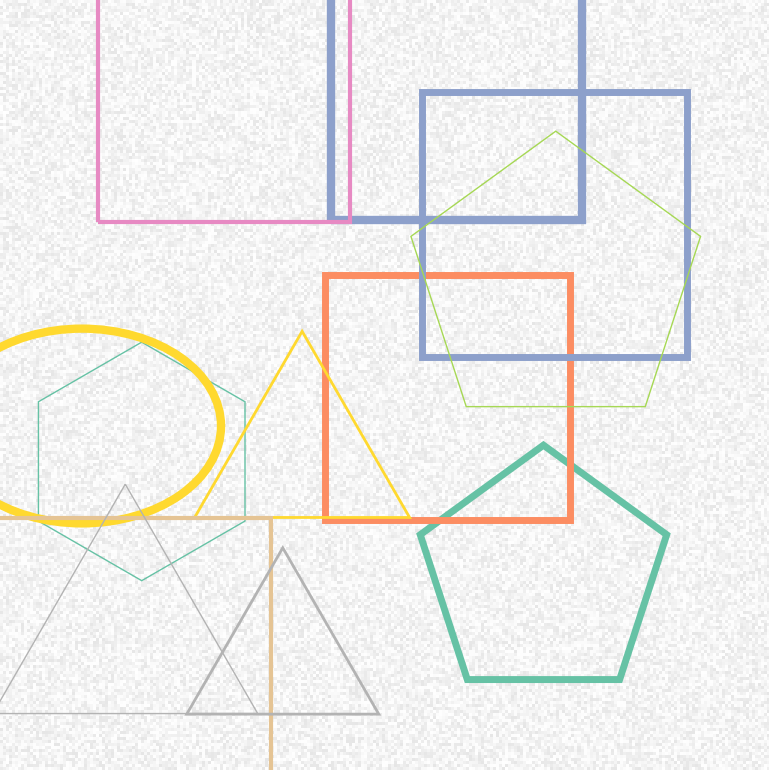[{"shape": "pentagon", "thickness": 2.5, "radius": 0.84, "center": [0.706, 0.254]}, {"shape": "hexagon", "thickness": 0.5, "radius": 0.77, "center": [0.184, 0.401]}, {"shape": "square", "thickness": 2.5, "radius": 0.79, "center": [0.581, 0.484]}, {"shape": "square", "thickness": 2.5, "radius": 0.86, "center": [0.72, 0.708]}, {"shape": "square", "thickness": 3, "radius": 0.81, "center": [0.593, 0.877]}, {"shape": "square", "thickness": 1.5, "radius": 0.82, "center": [0.291, 0.876]}, {"shape": "pentagon", "thickness": 0.5, "radius": 0.99, "center": [0.722, 0.632]}, {"shape": "oval", "thickness": 3, "radius": 0.9, "center": [0.106, 0.447]}, {"shape": "triangle", "thickness": 1, "radius": 0.81, "center": [0.392, 0.409]}, {"shape": "square", "thickness": 1.5, "radius": 0.9, "center": [0.171, 0.147]}, {"shape": "triangle", "thickness": 1, "radius": 0.72, "center": [0.367, 0.145]}, {"shape": "triangle", "thickness": 0.5, "radius": 0.99, "center": [0.163, 0.173]}]